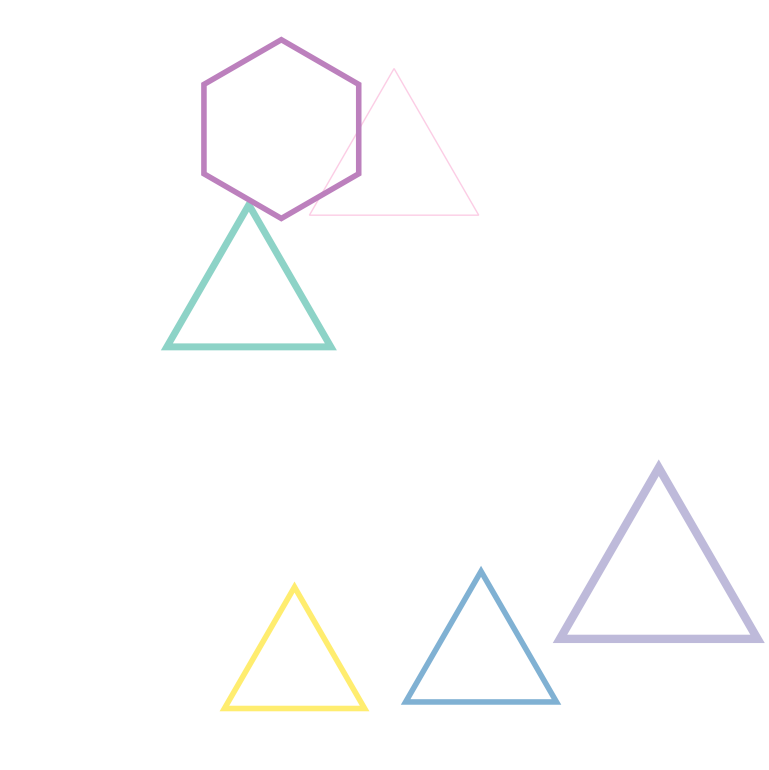[{"shape": "triangle", "thickness": 2.5, "radius": 0.61, "center": [0.323, 0.611]}, {"shape": "triangle", "thickness": 3, "radius": 0.74, "center": [0.856, 0.244]}, {"shape": "triangle", "thickness": 2, "radius": 0.57, "center": [0.625, 0.145]}, {"shape": "triangle", "thickness": 0.5, "radius": 0.63, "center": [0.512, 0.784]}, {"shape": "hexagon", "thickness": 2, "radius": 0.58, "center": [0.365, 0.832]}, {"shape": "triangle", "thickness": 2, "radius": 0.53, "center": [0.382, 0.132]}]